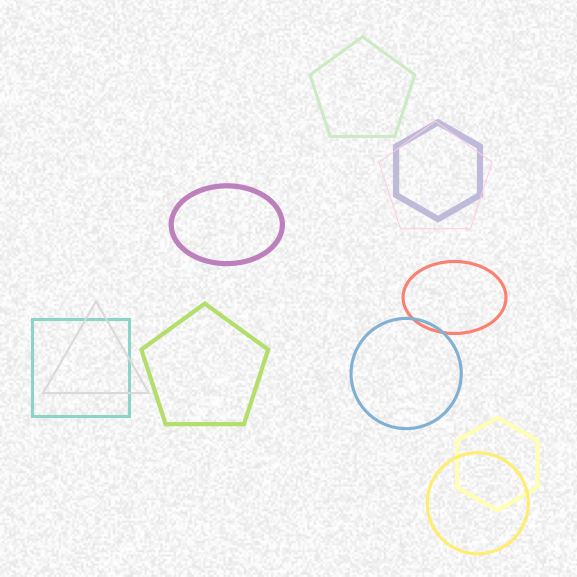[{"shape": "square", "thickness": 1.5, "radius": 0.42, "center": [0.139, 0.363]}, {"shape": "hexagon", "thickness": 2, "radius": 0.4, "center": [0.861, 0.196]}, {"shape": "hexagon", "thickness": 3, "radius": 0.42, "center": [0.758, 0.703]}, {"shape": "oval", "thickness": 1.5, "radius": 0.45, "center": [0.787, 0.484]}, {"shape": "circle", "thickness": 1.5, "radius": 0.48, "center": [0.703, 0.352]}, {"shape": "pentagon", "thickness": 2, "radius": 0.58, "center": [0.355, 0.358]}, {"shape": "pentagon", "thickness": 0.5, "radius": 0.52, "center": [0.754, 0.686]}, {"shape": "triangle", "thickness": 1, "radius": 0.53, "center": [0.166, 0.371]}, {"shape": "oval", "thickness": 2.5, "radius": 0.48, "center": [0.393, 0.61]}, {"shape": "pentagon", "thickness": 1.5, "radius": 0.48, "center": [0.628, 0.84]}, {"shape": "circle", "thickness": 1.5, "radius": 0.44, "center": [0.827, 0.128]}]